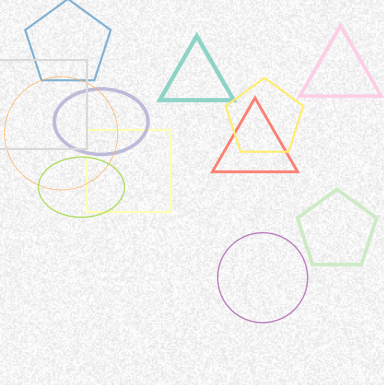[{"shape": "triangle", "thickness": 3, "radius": 0.56, "center": [0.511, 0.795]}, {"shape": "square", "thickness": 1.5, "radius": 0.54, "center": [0.334, 0.556]}, {"shape": "oval", "thickness": 2.5, "radius": 0.61, "center": [0.263, 0.684]}, {"shape": "triangle", "thickness": 2, "radius": 0.64, "center": [0.662, 0.618]}, {"shape": "pentagon", "thickness": 1.5, "radius": 0.58, "center": [0.176, 0.886]}, {"shape": "circle", "thickness": 0.5, "radius": 0.74, "center": [0.159, 0.654]}, {"shape": "oval", "thickness": 1, "radius": 0.56, "center": [0.212, 0.514]}, {"shape": "triangle", "thickness": 2.5, "radius": 0.61, "center": [0.885, 0.811]}, {"shape": "square", "thickness": 1.5, "radius": 0.58, "center": [0.109, 0.728]}, {"shape": "circle", "thickness": 1, "radius": 0.58, "center": [0.682, 0.279]}, {"shape": "pentagon", "thickness": 2.5, "radius": 0.54, "center": [0.875, 0.4]}, {"shape": "pentagon", "thickness": 1.5, "radius": 0.53, "center": [0.687, 0.692]}]